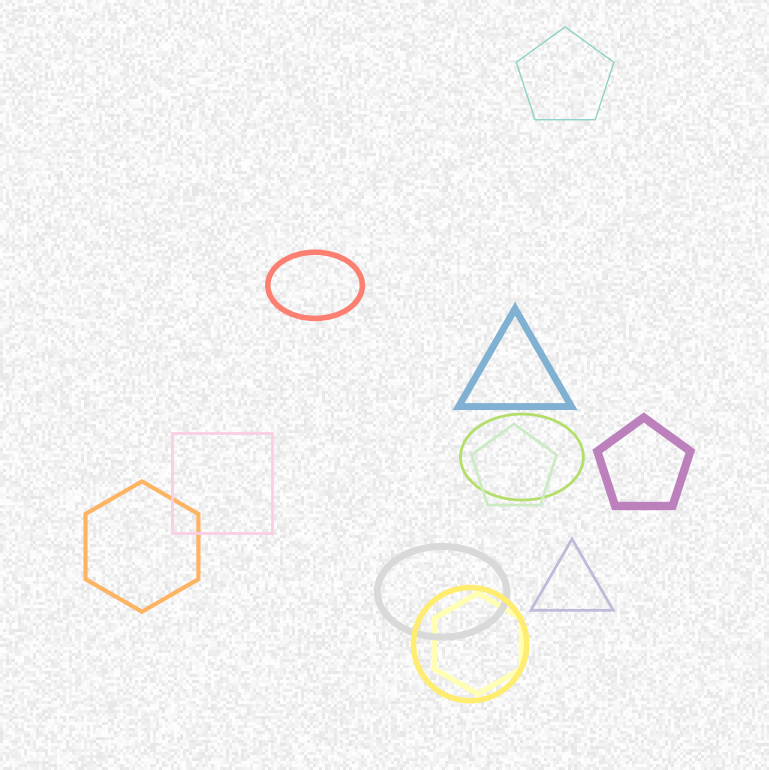[{"shape": "pentagon", "thickness": 0.5, "radius": 0.33, "center": [0.734, 0.898]}, {"shape": "hexagon", "thickness": 2, "radius": 0.33, "center": [0.621, 0.164]}, {"shape": "triangle", "thickness": 1, "radius": 0.31, "center": [0.743, 0.238]}, {"shape": "oval", "thickness": 2, "radius": 0.31, "center": [0.409, 0.629]}, {"shape": "triangle", "thickness": 2.5, "radius": 0.42, "center": [0.669, 0.514]}, {"shape": "hexagon", "thickness": 1.5, "radius": 0.42, "center": [0.184, 0.29]}, {"shape": "oval", "thickness": 1, "radius": 0.4, "center": [0.678, 0.406]}, {"shape": "square", "thickness": 1, "radius": 0.32, "center": [0.288, 0.373]}, {"shape": "oval", "thickness": 2.5, "radius": 0.42, "center": [0.574, 0.231]}, {"shape": "pentagon", "thickness": 3, "radius": 0.32, "center": [0.836, 0.394]}, {"shape": "pentagon", "thickness": 1, "radius": 0.29, "center": [0.668, 0.391]}, {"shape": "circle", "thickness": 2, "radius": 0.37, "center": [0.61, 0.163]}]